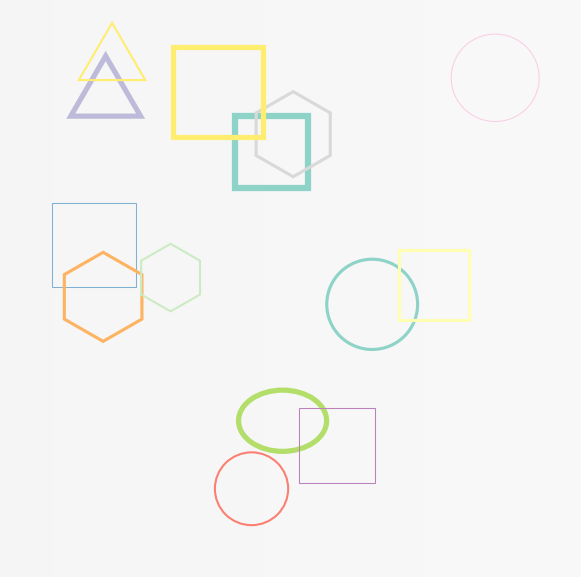[{"shape": "circle", "thickness": 1.5, "radius": 0.39, "center": [0.64, 0.472]}, {"shape": "square", "thickness": 3, "radius": 0.31, "center": [0.468, 0.736]}, {"shape": "square", "thickness": 1.5, "radius": 0.3, "center": [0.746, 0.506]}, {"shape": "triangle", "thickness": 2.5, "radius": 0.35, "center": [0.182, 0.833]}, {"shape": "circle", "thickness": 1, "radius": 0.32, "center": [0.433, 0.153]}, {"shape": "square", "thickness": 0.5, "radius": 0.36, "center": [0.162, 0.575]}, {"shape": "hexagon", "thickness": 1.5, "radius": 0.39, "center": [0.177, 0.485]}, {"shape": "oval", "thickness": 2.5, "radius": 0.38, "center": [0.486, 0.271]}, {"shape": "circle", "thickness": 0.5, "radius": 0.38, "center": [0.852, 0.864]}, {"shape": "hexagon", "thickness": 1.5, "radius": 0.37, "center": [0.504, 0.767]}, {"shape": "square", "thickness": 0.5, "radius": 0.33, "center": [0.58, 0.227]}, {"shape": "hexagon", "thickness": 1, "radius": 0.29, "center": [0.293, 0.518]}, {"shape": "triangle", "thickness": 1, "radius": 0.33, "center": [0.193, 0.893]}, {"shape": "square", "thickness": 2.5, "radius": 0.39, "center": [0.374, 0.84]}]